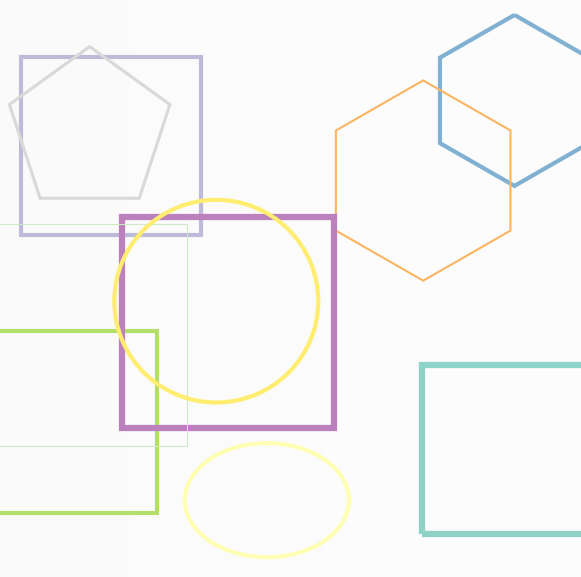[{"shape": "square", "thickness": 3, "radius": 0.73, "center": [0.872, 0.221]}, {"shape": "oval", "thickness": 2, "radius": 0.71, "center": [0.459, 0.133]}, {"shape": "square", "thickness": 2, "radius": 0.77, "center": [0.19, 0.747]}, {"shape": "hexagon", "thickness": 2, "radius": 0.74, "center": [0.885, 0.825]}, {"shape": "hexagon", "thickness": 1, "radius": 0.87, "center": [0.728, 0.686]}, {"shape": "square", "thickness": 2, "radius": 0.79, "center": [0.113, 0.269]}, {"shape": "pentagon", "thickness": 1.5, "radius": 0.73, "center": [0.154, 0.773]}, {"shape": "square", "thickness": 3, "radius": 0.91, "center": [0.392, 0.44]}, {"shape": "square", "thickness": 0.5, "radius": 0.96, "center": [0.129, 0.419]}, {"shape": "circle", "thickness": 2, "radius": 0.88, "center": [0.372, 0.478]}]